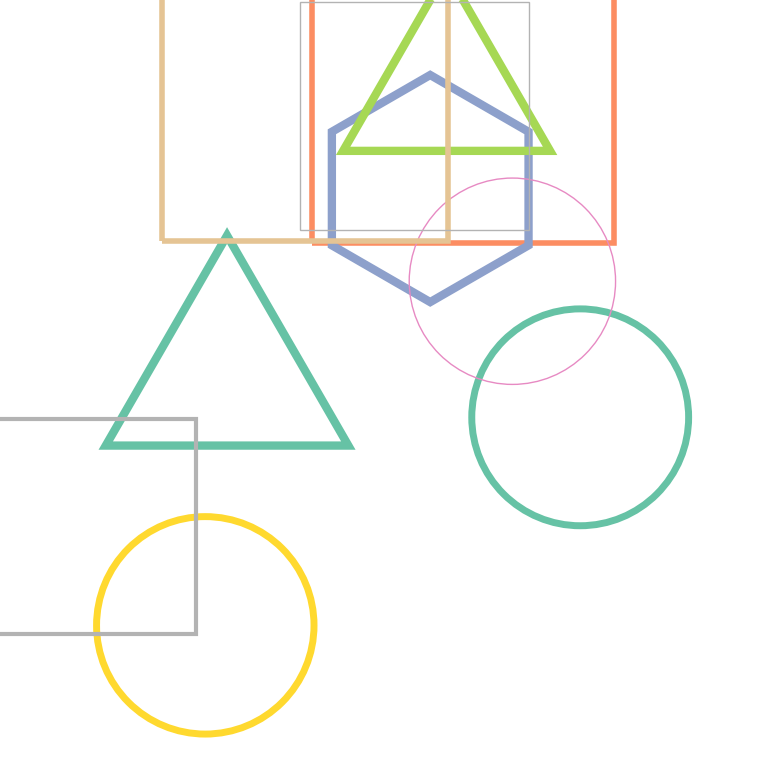[{"shape": "triangle", "thickness": 3, "radius": 0.91, "center": [0.295, 0.512]}, {"shape": "circle", "thickness": 2.5, "radius": 0.7, "center": [0.754, 0.458]}, {"shape": "square", "thickness": 2, "radius": 0.98, "center": [0.602, 0.881]}, {"shape": "hexagon", "thickness": 3, "radius": 0.74, "center": [0.559, 0.755]}, {"shape": "circle", "thickness": 0.5, "radius": 0.67, "center": [0.665, 0.635]}, {"shape": "triangle", "thickness": 3, "radius": 0.78, "center": [0.58, 0.882]}, {"shape": "circle", "thickness": 2.5, "radius": 0.71, "center": [0.267, 0.188]}, {"shape": "square", "thickness": 2, "radius": 0.93, "center": [0.396, 0.873]}, {"shape": "square", "thickness": 0.5, "radius": 0.74, "center": [0.538, 0.849]}, {"shape": "square", "thickness": 1.5, "radius": 0.7, "center": [0.115, 0.316]}]